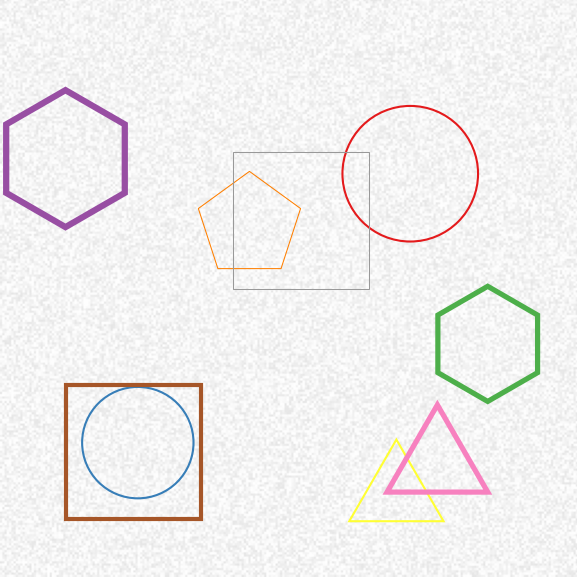[{"shape": "circle", "thickness": 1, "radius": 0.59, "center": [0.71, 0.698]}, {"shape": "circle", "thickness": 1, "radius": 0.48, "center": [0.239, 0.233]}, {"shape": "hexagon", "thickness": 2.5, "radius": 0.5, "center": [0.845, 0.404]}, {"shape": "hexagon", "thickness": 3, "radius": 0.59, "center": [0.113, 0.724]}, {"shape": "pentagon", "thickness": 0.5, "radius": 0.47, "center": [0.432, 0.609]}, {"shape": "triangle", "thickness": 1, "radius": 0.47, "center": [0.686, 0.144]}, {"shape": "square", "thickness": 2, "radius": 0.58, "center": [0.231, 0.217]}, {"shape": "triangle", "thickness": 2.5, "radius": 0.5, "center": [0.757, 0.197]}, {"shape": "square", "thickness": 0.5, "radius": 0.59, "center": [0.522, 0.617]}]